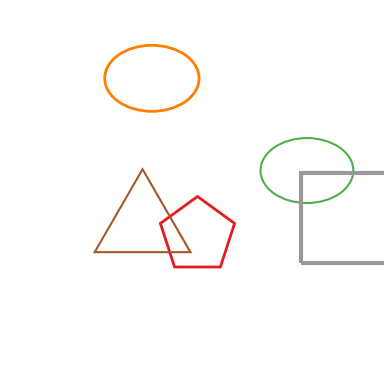[{"shape": "pentagon", "thickness": 2, "radius": 0.51, "center": [0.513, 0.388]}, {"shape": "oval", "thickness": 1.5, "radius": 0.6, "center": [0.797, 0.557]}, {"shape": "oval", "thickness": 2, "radius": 0.61, "center": [0.395, 0.797]}, {"shape": "triangle", "thickness": 1.5, "radius": 0.72, "center": [0.37, 0.417]}, {"shape": "square", "thickness": 3, "radius": 0.58, "center": [0.899, 0.434]}]